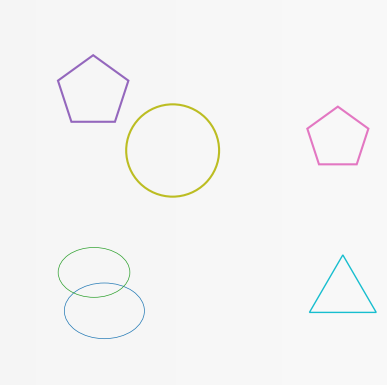[{"shape": "oval", "thickness": 0.5, "radius": 0.52, "center": [0.269, 0.193]}, {"shape": "oval", "thickness": 0.5, "radius": 0.46, "center": [0.243, 0.292]}, {"shape": "pentagon", "thickness": 1.5, "radius": 0.48, "center": [0.24, 0.761]}, {"shape": "pentagon", "thickness": 1.5, "radius": 0.41, "center": [0.872, 0.64]}, {"shape": "circle", "thickness": 1.5, "radius": 0.6, "center": [0.446, 0.609]}, {"shape": "triangle", "thickness": 1, "radius": 0.5, "center": [0.885, 0.238]}]